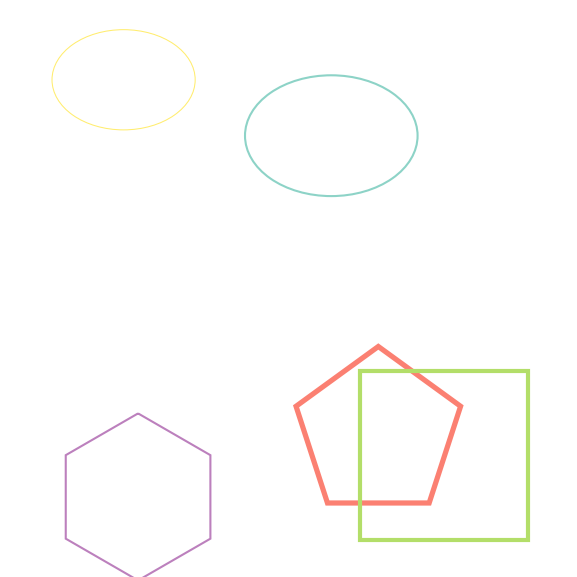[{"shape": "oval", "thickness": 1, "radius": 0.75, "center": [0.574, 0.764]}, {"shape": "pentagon", "thickness": 2.5, "radius": 0.75, "center": [0.655, 0.249]}, {"shape": "square", "thickness": 2, "radius": 0.73, "center": [0.769, 0.21]}, {"shape": "hexagon", "thickness": 1, "radius": 0.72, "center": [0.239, 0.139]}, {"shape": "oval", "thickness": 0.5, "radius": 0.62, "center": [0.214, 0.861]}]